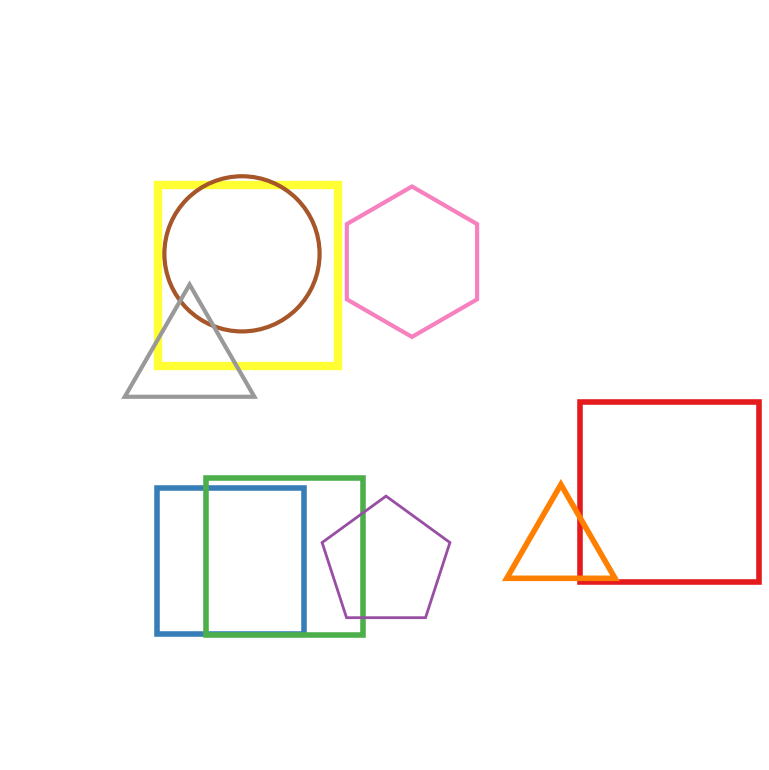[{"shape": "square", "thickness": 2, "radius": 0.58, "center": [0.869, 0.361]}, {"shape": "square", "thickness": 2, "radius": 0.48, "center": [0.299, 0.271]}, {"shape": "square", "thickness": 2, "radius": 0.51, "center": [0.369, 0.277]}, {"shape": "pentagon", "thickness": 1, "radius": 0.44, "center": [0.501, 0.268]}, {"shape": "triangle", "thickness": 2, "radius": 0.41, "center": [0.728, 0.29]}, {"shape": "square", "thickness": 3, "radius": 0.59, "center": [0.322, 0.642]}, {"shape": "circle", "thickness": 1.5, "radius": 0.5, "center": [0.314, 0.67]}, {"shape": "hexagon", "thickness": 1.5, "radius": 0.49, "center": [0.535, 0.66]}, {"shape": "triangle", "thickness": 1.5, "radius": 0.49, "center": [0.246, 0.533]}]